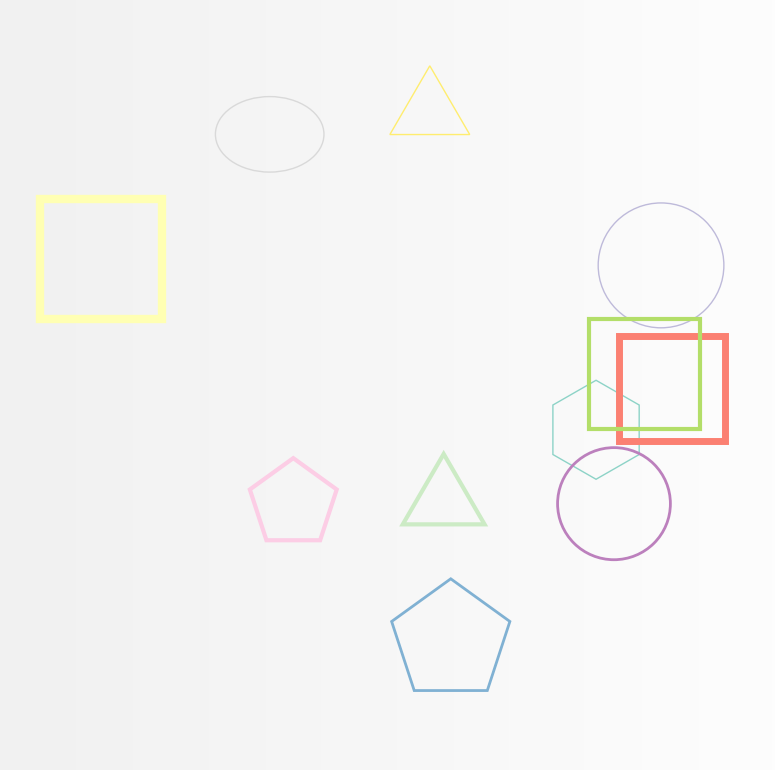[{"shape": "hexagon", "thickness": 0.5, "radius": 0.32, "center": [0.769, 0.442]}, {"shape": "square", "thickness": 3, "radius": 0.39, "center": [0.131, 0.664]}, {"shape": "circle", "thickness": 0.5, "radius": 0.41, "center": [0.853, 0.655]}, {"shape": "square", "thickness": 2.5, "radius": 0.34, "center": [0.867, 0.495]}, {"shape": "pentagon", "thickness": 1, "radius": 0.4, "center": [0.582, 0.168]}, {"shape": "square", "thickness": 1.5, "radius": 0.36, "center": [0.832, 0.514]}, {"shape": "pentagon", "thickness": 1.5, "radius": 0.29, "center": [0.378, 0.346]}, {"shape": "oval", "thickness": 0.5, "radius": 0.35, "center": [0.348, 0.826]}, {"shape": "circle", "thickness": 1, "radius": 0.36, "center": [0.792, 0.346]}, {"shape": "triangle", "thickness": 1.5, "radius": 0.3, "center": [0.572, 0.349]}, {"shape": "triangle", "thickness": 0.5, "radius": 0.3, "center": [0.555, 0.855]}]